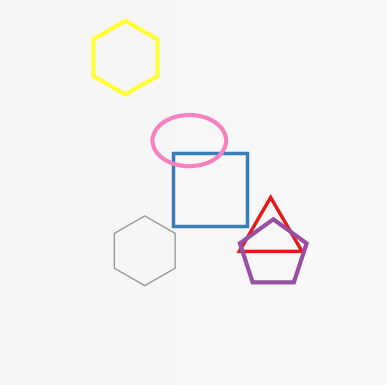[{"shape": "triangle", "thickness": 2.5, "radius": 0.47, "center": [0.698, 0.394]}, {"shape": "square", "thickness": 2.5, "radius": 0.48, "center": [0.541, 0.508]}, {"shape": "pentagon", "thickness": 3, "radius": 0.45, "center": [0.705, 0.34]}, {"shape": "hexagon", "thickness": 3, "radius": 0.48, "center": [0.324, 0.85]}, {"shape": "oval", "thickness": 3, "radius": 0.48, "center": [0.489, 0.635]}, {"shape": "hexagon", "thickness": 1, "radius": 0.45, "center": [0.374, 0.349]}]